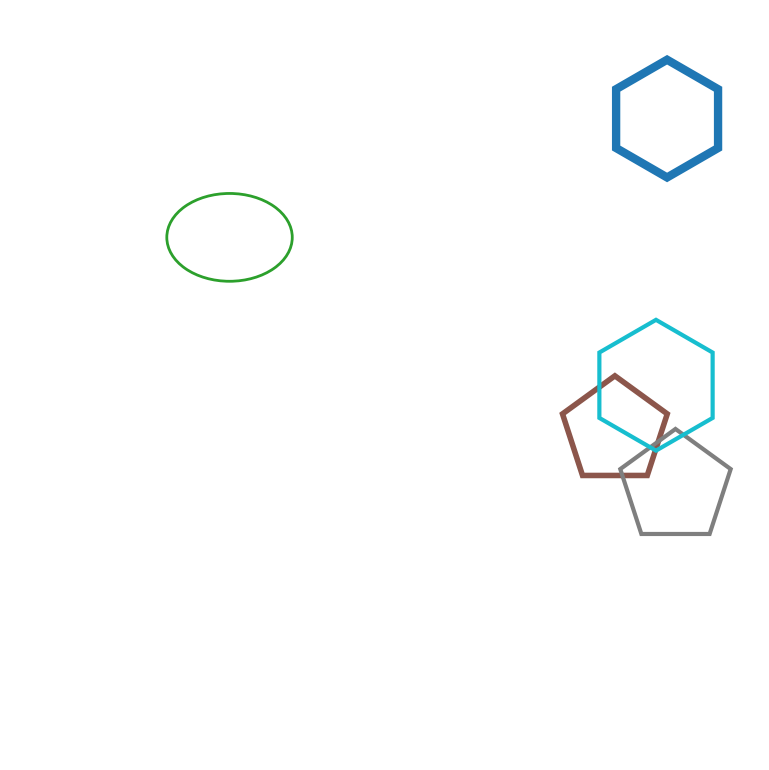[{"shape": "hexagon", "thickness": 3, "radius": 0.38, "center": [0.866, 0.846]}, {"shape": "oval", "thickness": 1, "radius": 0.41, "center": [0.298, 0.692]}, {"shape": "pentagon", "thickness": 2, "radius": 0.36, "center": [0.799, 0.44]}, {"shape": "pentagon", "thickness": 1.5, "radius": 0.38, "center": [0.877, 0.368]}, {"shape": "hexagon", "thickness": 1.5, "radius": 0.42, "center": [0.852, 0.5]}]